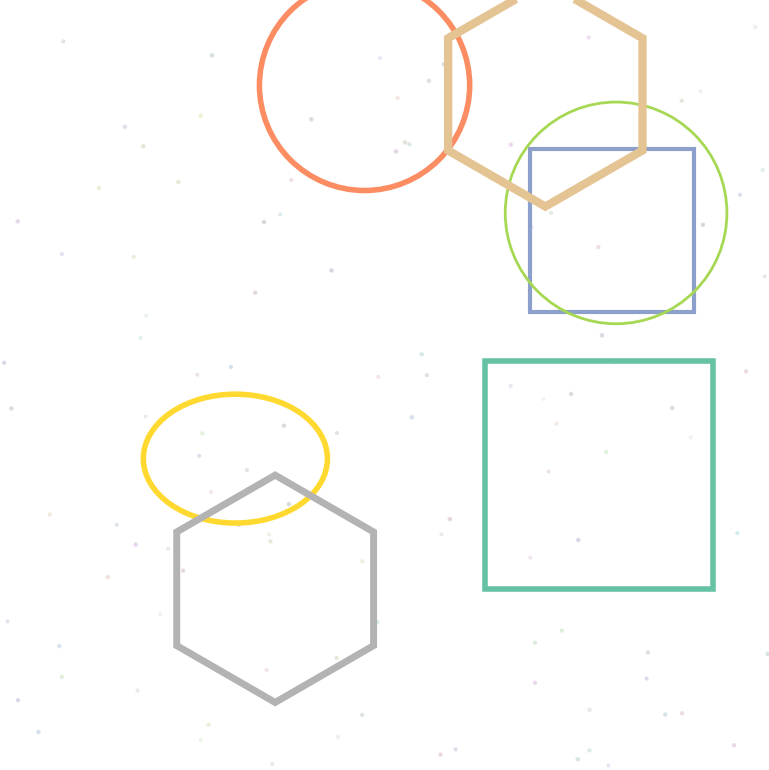[{"shape": "square", "thickness": 2, "radius": 0.74, "center": [0.778, 0.383]}, {"shape": "circle", "thickness": 2, "radius": 0.68, "center": [0.473, 0.889]}, {"shape": "square", "thickness": 1.5, "radius": 0.53, "center": [0.794, 0.701]}, {"shape": "circle", "thickness": 1, "radius": 0.72, "center": [0.8, 0.723]}, {"shape": "oval", "thickness": 2, "radius": 0.6, "center": [0.306, 0.404]}, {"shape": "hexagon", "thickness": 3, "radius": 0.73, "center": [0.708, 0.877]}, {"shape": "hexagon", "thickness": 2.5, "radius": 0.74, "center": [0.357, 0.235]}]